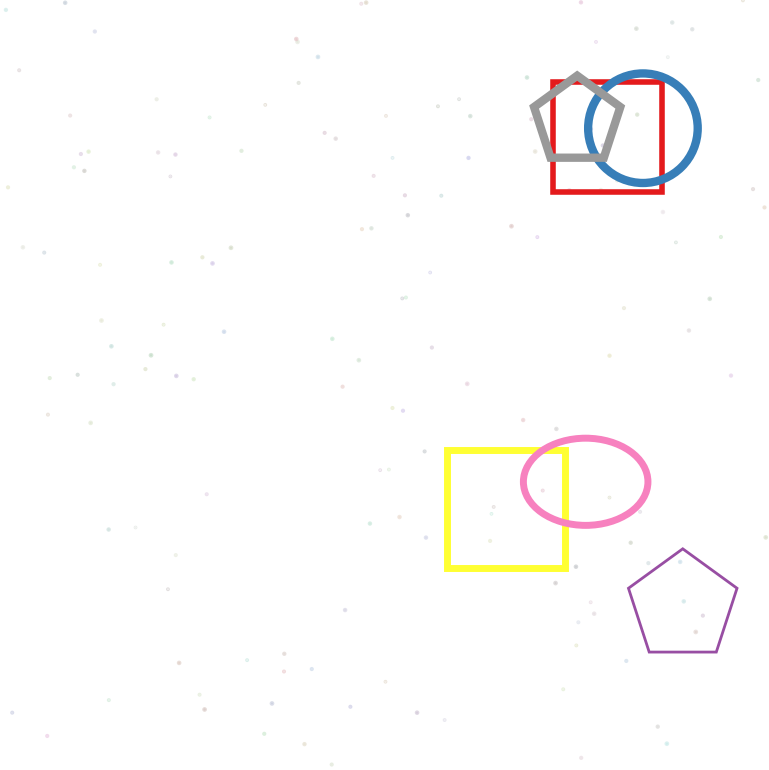[{"shape": "square", "thickness": 2, "radius": 0.36, "center": [0.789, 0.822]}, {"shape": "circle", "thickness": 3, "radius": 0.36, "center": [0.835, 0.833]}, {"shape": "pentagon", "thickness": 1, "radius": 0.37, "center": [0.887, 0.213]}, {"shape": "square", "thickness": 2.5, "radius": 0.38, "center": [0.657, 0.339]}, {"shape": "oval", "thickness": 2.5, "radius": 0.4, "center": [0.761, 0.374]}, {"shape": "pentagon", "thickness": 3, "radius": 0.29, "center": [0.75, 0.843]}]